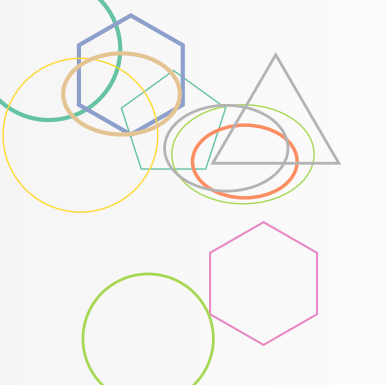[{"shape": "pentagon", "thickness": 1, "radius": 0.71, "center": [0.448, 0.675]}, {"shape": "circle", "thickness": 3, "radius": 0.92, "center": [0.126, 0.873]}, {"shape": "oval", "thickness": 2.5, "radius": 0.67, "center": [0.632, 0.581]}, {"shape": "hexagon", "thickness": 3, "radius": 0.77, "center": [0.338, 0.805]}, {"shape": "hexagon", "thickness": 1.5, "radius": 0.8, "center": [0.68, 0.264]}, {"shape": "oval", "thickness": 1, "radius": 0.92, "center": [0.627, 0.599]}, {"shape": "circle", "thickness": 2, "radius": 0.84, "center": [0.382, 0.12]}, {"shape": "circle", "thickness": 1, "radius": 1.0, "center": [0.208, 0.649]}, {"shape": "oval", "thickness": 3, "radius": 0.75, "center": [0.314, 0.756]}, {"shape": "triangle", "thickness": 2, "radius": 0.94, "center": [0.712, 0.67]}, {"shape": "oval", "thickness": 2, "radius": 0.8, "center": [0.584, 0.615]}]